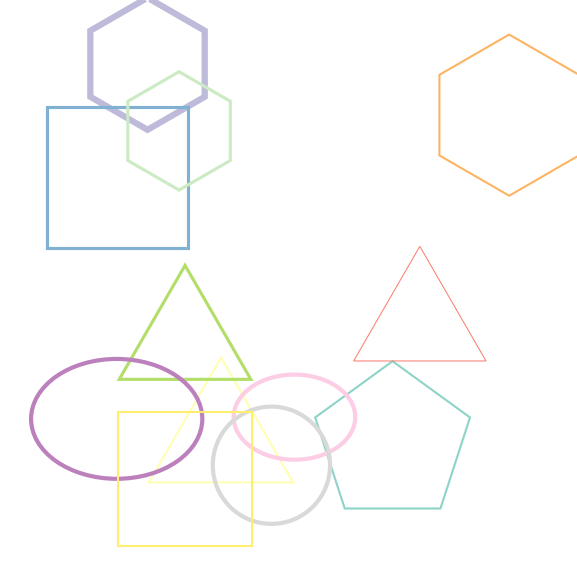[{"shape": "pentagon", "thickness": 1, "radius": 0.7, "center": [0.68, 0.233]}, {"shape": "triangle", "thickness": 1, "radius": 0.72, "center": [0.383, 0.236]}, {"shape": "hexagon", "thickness": 3, "radius": 0.57, "center": [0.255, 0.889]}, {"shape": "triangle", "thickness": 0.5, "radius": 0.66, "center": [0.727, 0.44]}, {"shape": "square", "thickness": 1.5, "radius": 0.61, "center": [0.203, 0.692]}, {"shape": "hexagon", "thickness": 1, "radius": 0.7, "center": [0.882, 0.8]}, {"shape": "triangle", "thickness": 1.5, "radius": 0.66, "center": [0.32, 0.408]}, {"shape": "oval", "thickness": 2, "radius": 0.53, "center": [0.51, 0.277]}, {"shape": "circle", "thickness": 2, "radius": 0.51, "center": [0.47, 0.194]}, {"shape": "oval", "thickness": 2, "radius": 0.74, "center": [0.202, 0.274]}, {"shape": "hexagon", "thickness": 1.5, "radius": 0.51, "center": [0.31, 0.772]}, {"shape": "square", "thickness": 1, "radius": 0.58, "center": [0.321, 0.17]}]